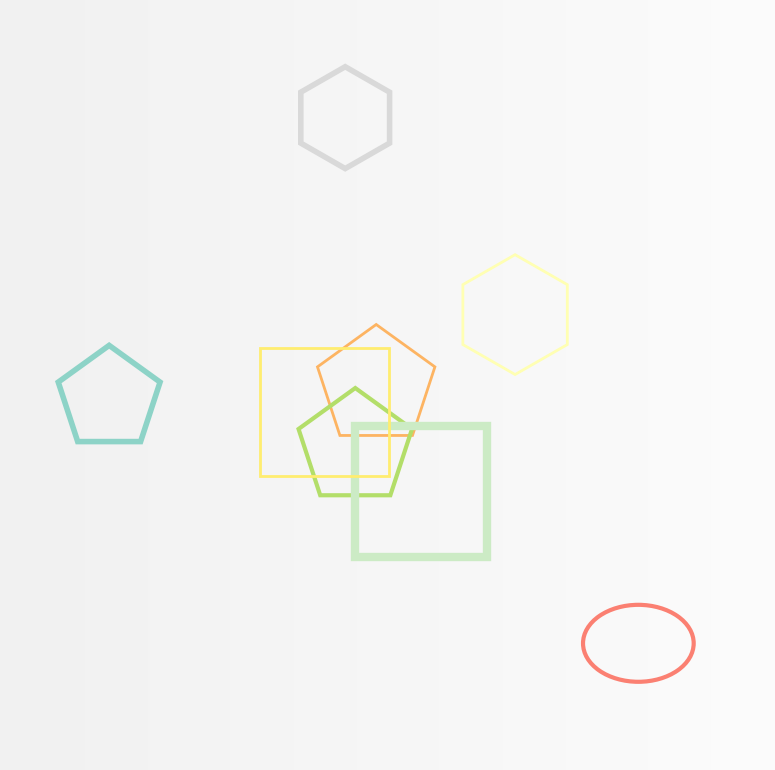[{"shape": "pentagon", "thickness": 2, "radius": 0.35, "center": [0.141, 0.482]}, {"shape": "hexagon", "thickness": 1, "radius": 0.39, "center": [0.665, 0.591]}, {"shape": "oval", "thickness": 1.5, "radius": 0.36, "center": [0.824, 0.165]}, {"shape": "pentagon", "thickness": 1, "radius": 0.4, "center": [0.485, 0.499]}, {"shape": "pentagon", "thickness": 1.5, "radius": 0.38, "center": [0.458, 0.419]}, {"shape": "hexagon", "thickness": 2, "radius": 0.33, "center": [0.445, 0.847]}, {"shape": "square", "thickness": 3, "radius": 0.43, "center": [0.543, 0.362]}, {"shape": "square", "thickness": 1, "radius": 0.41, "center": [0.419, 0.465]}]